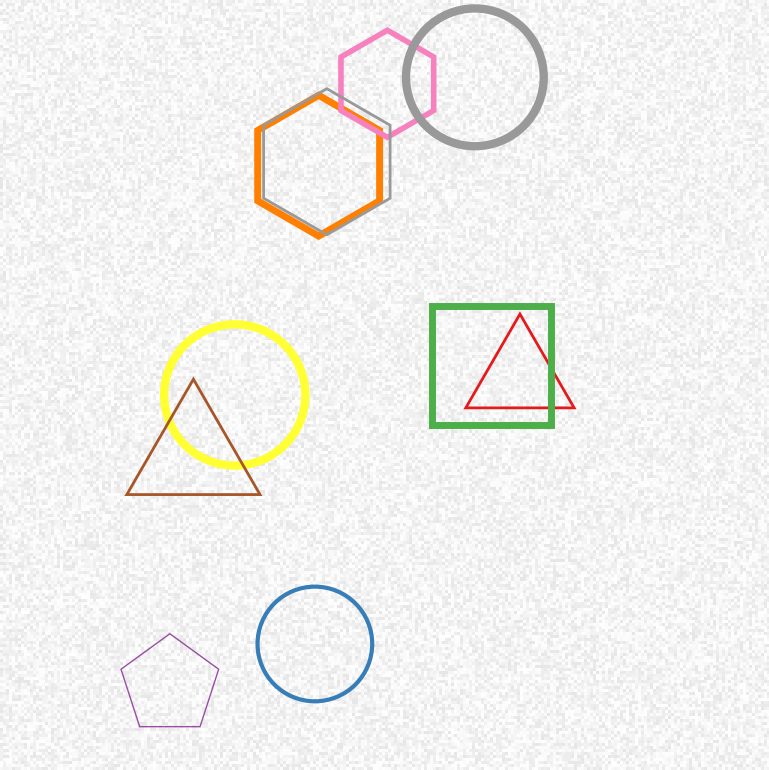[{"shape": "triangle", "thickness": 1, "radius": 0.41, "center": [0.675, 0.511]}, {"shape": "circle", "thickness": 1.5, "radius": 0.37, "center": [0.409, 0.164]}, {"shape": "square", "thickness": 2.5, "radius": 0.39, "center": [0.639, 0.525]}, {"shape": "pentagon", "thickness": 0.5, "radius": 0.33, "center": [0.221, 0.11]}, {"shape": "hexagon", "thickness": 2.5, "radius": 0.46, "center": [0.414, 0.785]}, {"shape": "circle", "thickness": 3, "radius": 0.46, "center": [0.305, 0.487]}, {"shape": "triangle", "thickness": 1, "radius": 0.5, "center": [0.251, 0.408]}, {"shape": "hexagon", "thickness": 2, "radius": 0.35, "center": [0.503, 0.891]}, {"shape": "hexagon", "thickness": 1, "radius": 0.47, "center": [0.424, 0.79]}, {"shape": "circle", "thickness": 3, "radius": 0.45, "center": [0.617, 0.9]}]